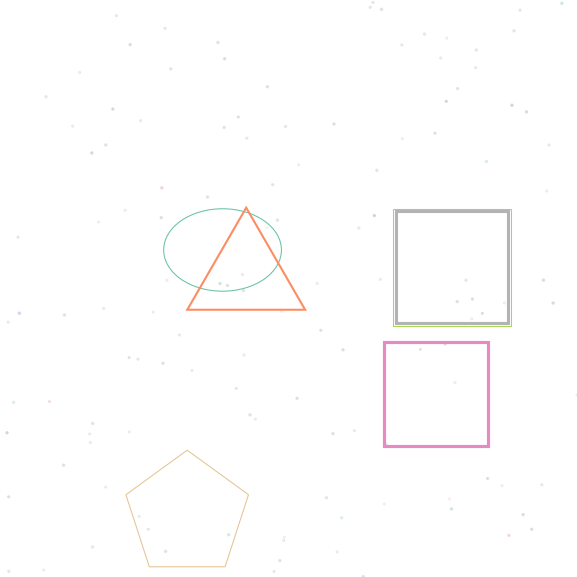[{"shape": "oval", "thickness": 0.5, "radius": 0.51, "center": [0.385, 0.566]}, {"shape": "triangle", "thickness": 1, "radius": 0.59, "center": [0.426, 0.522]}, {"shape": "square", "thickness": 1.5, "radius": 0.45, "center": [0.755, 0.317]}, {"shape": "square", "thickness": 0.5, "radius": 0.51, "center": [0.782, 0.536]}, {"shape": "pentagon", "thickness": 0.5, "radius": 0.56, "center": [0.324, 0.108]}, {"shape": "square", "thickness": 1.5, "radius": 0.49, "center": [0.783, 0.537]}]